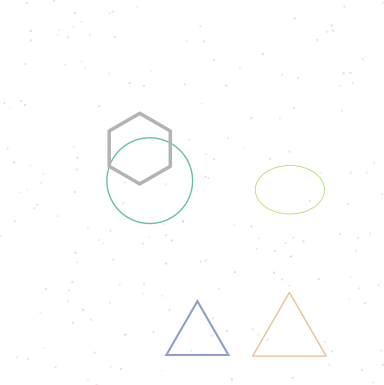[{"shape": "circle", "thickness": 1, "radius": 0.56, "center": [0.389, 0.531]}, {"shape": "triangle", "thickness": 1.5, "radius": 0.47, "center": [0.513, 0.125]}, {"shape": "oval", "thickness": 0.5, "radius": 0.45, "center": [0.753, 0.507]}, {"shape": "triangle", "thickness": 1, "radius": 0.55, "center": [0.752, 0.13]}, {"shape": "hexagon", "thickness": 2.5, "radius": 0.46, "center": [0.363, 0.614]}]